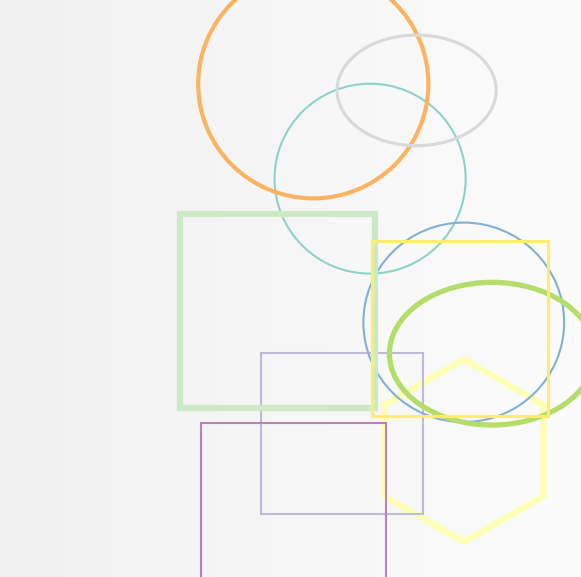[{"shape": "circle", "thickness": 1, "radius": 0.82, "center": [0.637, 0.69]}, {"shape": "hexagon", "thickness": 3, "radius": 0.79, "center": [0.798, 0.219]}, {"shape": "square", "thickness": 1, "radius": 0.7, "center": [0.588, 0.248]}, {"shape": "circle", "thickness": 1, "radius": 0.86, "center": [0.798, 0.441]}, {"shape": "circle", "thickness": 2, "radius": 0.99, "center": [0.539, 0.854]}, {"shape": "oval", "thickness": 2.5, "radius": 0.88, "center": [0.847, 0.387]}, {"shape": "oval", "thickness": 1.5, "radius": 0.68, "center": [0.717, 0.843]}, {"shape": "square", "thickness": 1, "radius": 0.79, "center": [0.505, 0.108]}, {"shape": "square", "thickness": 3, "radius": 0.84, "center": [0.478, 0.46]}, {"shape": "square", "thickness": 1.5, "radius": 0.76, "center": [0.791, 0.43]}]